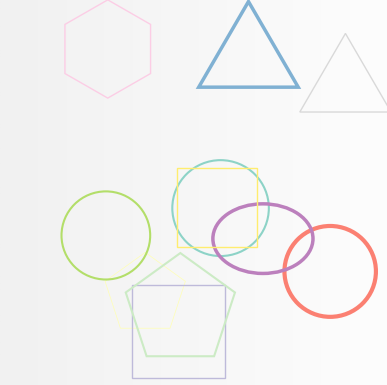[{"shape": "circle", "thickness": 1.5, "radius": 0.62, "center": [0.569, 0.459]}, {"shape": "pentagon", "thickness": 0.5, "radius": 0.54, "center": [0.375, 0.236]}, {"shape": "square", "thickness": 1, "radius": 0.6, "center": [0.46, 0.14]}, {"shape": "circle", "thickness": 3, "radius": 0.59, "center": [0.852, 0.295]}, {"shape": "triangle", "thickness": 2.5, "radius": 0.74, "center": [0.641, 0.848]}, {"shape": "circle", "thickness": 1.5, "radius": 0.57, "center": [0.273, 0.388]}, {"shape": "hexagon", "thickness": 1, "radius": 0.64, "center": [0.278, 0.873]}, {"shape": "triangle", "thickness": 1, "radius": 0.68, "center": [0.891, 0.777]}, {"shape": "oval", "thickness": 2.5, "radius": 0.65, "center": [0.679, 0.38]}, {"shape": "pentagon", "thickness": 1.5, "radius": 0.74, "center": [0.465, 0.195]}, {"shape": "square", "thickness": 1, "radius": 0.52, "center": [0.56, 0.462]}]